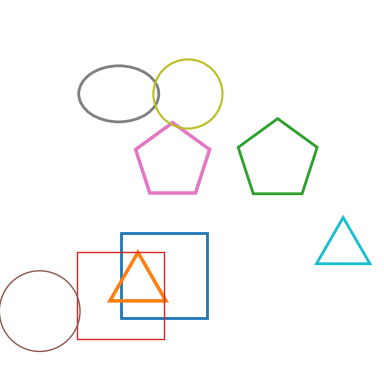[{"shape": "square", "thickness": 2, "radius": 0.56, "center": [0.426, 0.284]}, {"shape": "triangle", "thickness": 2.5, "radius": 0.42, "center": [0.358, 0.261]}, {"shape": "pentagon", "thickness": 2, "radius": 0.54, "center": [0.721, 0.584]}, {"shape": "square", "thickness": 1, "radius": 0.56, "center": [0.313, 0.232]}, {"shape": "circle", "thickness": 1, "radius": 0.52, "center": [0.103, 0.192]}, {"shape": "pentagon", "thickness": 2.5, "radius": 0.51, "center": [0.448, 0.58]}, {"shape": "oval", "thickness": 2, "radius": 0.52, "center": [0.309, 0.756]}, {"shape": "circle", "thickness": 1.5, "radius": 0.45, "center": [0.488, 0.756]}, {"shape": "triangle", "thickness": 2, "radius": 0.4, "center": [0.891, 0.355]}]